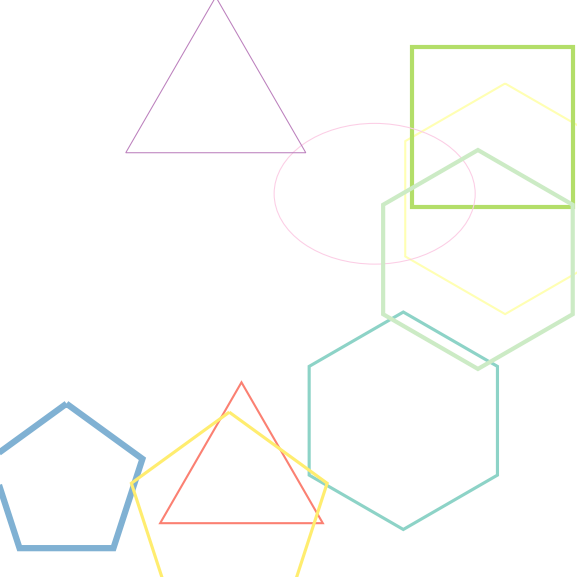[{"shape": "hexagon", "thickness": 1.5, "radius": 0.94, "center": [0.698, 0.271]}, {"shape": "hexagon", "thickness": 1, "radius": 1.0, "center": [0.875, 0.655]}, {"shape": "triangle", "thickness": 1, "radius": 0.81, "center": [0.418, 0.174]}, {"shape": "pentagon", "thickness": 3, "radius": 0.69, "center": [0.115, 0.162]}, {"shape": "square", "thickness": 2, "radius": 0.7, "center": [0.853, 0.779]}, {"shape": "oval", "thickness": 0.5, "radius": 0.87, "center": [0.649, 0.664]}, {"shape": "triangle", "thickness": 0.5, "radius": 0.9, "center": [0.374, 0.825]}, {"shape": "hexagon", "thickness": 2, "radius": 0.95, "center": [0.828, 0.55]}, {"shape": "pentagon", "thickness": 1.5, "radius": 0.89, "center": [0.397, 0.107]}]